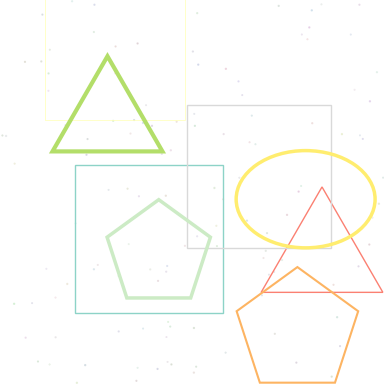[{"shape": "square", "thickness": 1, "radius": 0.96, "center": [0.387, 0.38]}, {"shape": "square", "thickness": 0.5, "radius": 0.91, "center": [0.298, 0.87]}, {"shape": "triangle", "thickness": 1, "radius": 0.91, "center": [0.836, 0.332]}, {"shape": "pentagon", "thickness": 1.5, "radius": 0.83, "center": [0.772, 0.14]}, {"shape": "triangle", "thickness": 3, "radius": 0.82, "center": [0.279, 0.689]}, {"shape": "square", "thickness": 1, "radius": 0.93, "center": [0.673, 0.542]}, {"shape": "pentagon", "thickness": 2.5, "radius": 0.71, "center": [0.412, 0.34]}, {"shape": "oval", "thickness": 2.5, "radius": 0.9, "center": [0.794, 0.483]}]